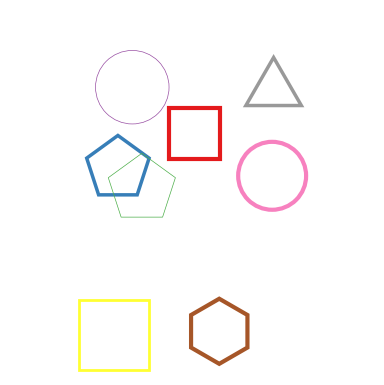[{"shape": "square", "thickness": 3, "radius": 0.33, "center": [0.506, 0.653]}, {"shape": "pentagon", "thickness": 2.5, "radius": 0.43, "center": [0.306, 0.563]}, {"shape": "pentagon", "thickness": 0.5, "radius": 0.46, "center": [0.368, 0.51]}, {"shape": "circle", "thickness": 0.5, "radius": 0.48, "center": [0.344, 0.774]}, {"shape": "square", "thickness": 2, "radius": 0.46, "center": [0.295, 0.131]}, {"shape": "hexagon", "thickness": 3, "radius": 0.42, "center": [0.569, 0.14]}, {"shape": "circle", "thickness": 3, "radius": 0.44, "center": [0.707, 0.543]}, {"shape": "triangle", "thickness": 2.5, "radius": 0.42, "center": [0.711, 0.768]}]